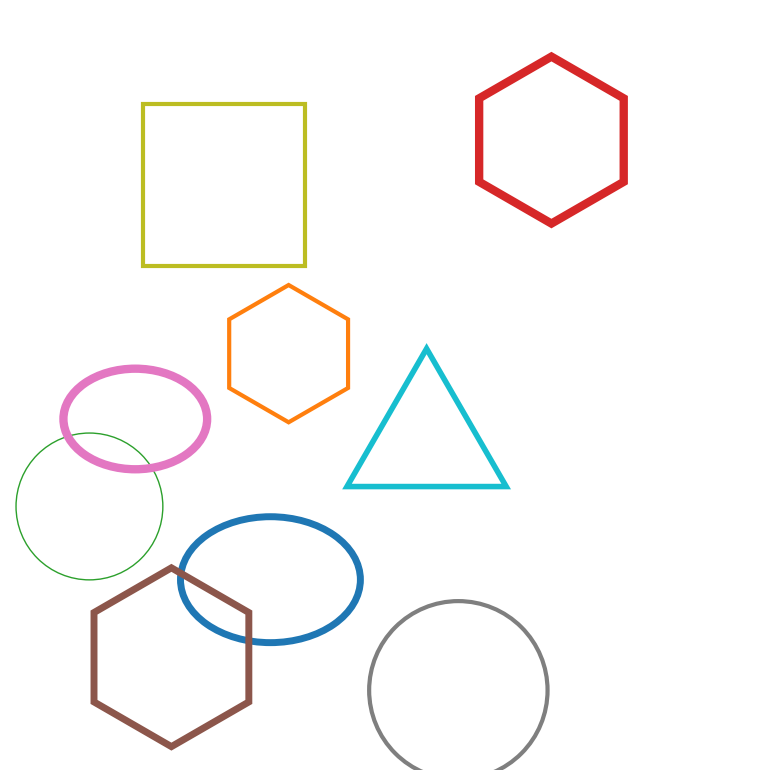[{"shape": "oval", "thickness": 2.5, "radius": 0.58, "center": [0.351, 0.247]}, {"shape": "hexagon", "thickness": 1.5, "radius": 0.45, "center": [0.375, 0.541]}, {"shape": "circle", "thickness": 0.5, "radius": 0.48, "center": [0.116, 0.342]}, {"shape": "hexagon", "thickness": 3, "radius": 0.54, "center": [0.716, 0.818]}, {"shape": "hexagon", "thickness": 2.5, "radius": 0.58, "center": [0.223, 0.146]}, {"shape": "oval", "thickness": 3, "radius": 0.47, "center": [0.176, 0.456]}, {"shape": "circle", "thickness": 1.5, "radius": 0.58, "center": [0.595, 0.103]}, {"shape": "square", "thickness": 1.5, "radius": 0.53, "center": [0.291, 0.76]}, {"shape": "triangle", "thickness": 2, "radius": 0.6, "center": [0.554, 0.428]}]